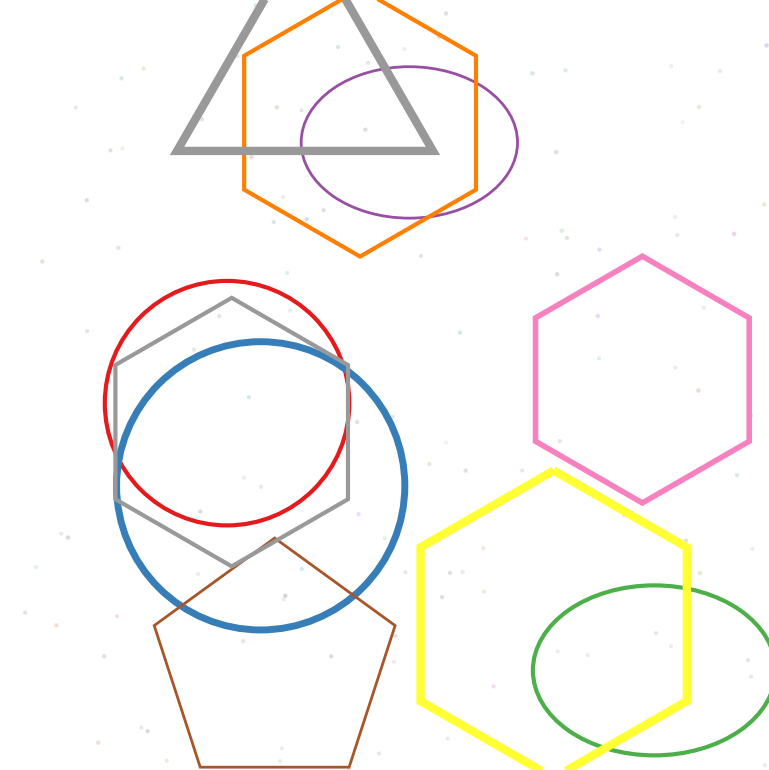[{"shape": "circle", "thickness": 1.5, "radius": 0.79, "center": [0.295, 0.476]}, {"shape": "circle", "thickness": 2.5, "radius": 0.94, "center": [0.339, 0.369]}, {"shape": "oval", "thickness": 1.5, "radius": 0.79, "center": [0.85, 0.129]}, {"shape": "oval", "thickness": 1, "radius": 0.7, "center": [0.532, 0.815]}, {"shape": "hexagon", "thickness": 1.5, "radius": 0.87, "center": [0.468, 0.841]}, {"shape": "hexagon", "thickness": 3, "radius": 1.0, "center": [0.719, 0.189]}, {"shape": "pentagon", "thickness": 1, "radius": 0.82, "center": [0.357, 0.137]}, {"shape": "hexagon", "thickness": 2, "radius": 0.8, "center": [0.834, 0.507]}, {"shape": "hexagon", "thickness": 1.5, "radius": 0.87, "center": [0.301, 0.439]}, {"shape": "triangle", "thickness": 3, "radius": 0.96, "center": [0.396, 0.9]}]